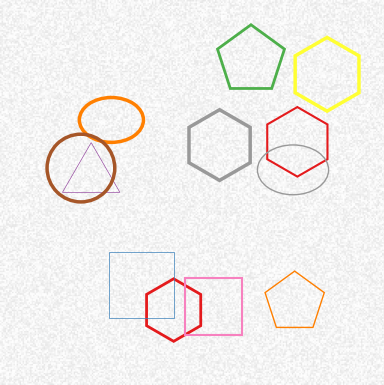[{"shape": "hexagon", "thickness": 2, "radius": 0.41, "center": [0.451, 0.195]}, {"shape": "hexagon", "thickness": 1.5, "radius": 0.45, "center": [0.772, 0.632]}, {"shape": "square", "thickness": 0.5, "radius": 0.42, "center": [0.367, 0.26]}, {"shape": "pentagon", "thickness": 2, "radius": 0.46, "center": [0.652, 0.844]}, {"shape": "triangle", "thickness": 0.5, "radius": 0.43, "center": [0.237, 0.543]}, {"shape": "pentagon", "thickness": 1, "radius": 0.4, "center": [0.765, 0.215]}, {"shape": "oval", "thickness": 2.5, "radius": 0.42, "center": [0.289, 0.688]}, {"shape": "hexagon", "thickness": 2.5, "radius": 0.48, "center": [0.85, 0.807]}, {"shape": "circle", "thickness": 2.5, "radius": 0.44, "center": [0.21, 0.563]}, {"shape": "square", "thickness": 1.5, "radius": 0.37, "center": [0.554, 0.205]}, {"shape": "oval", "thickness": 1, "radius": 0.46, "center": [0.761, 0.559]}, {"shape": "hexagon", "thickness": 2.5, "radius": 0.46, "center": [0.57, 0.623]}]